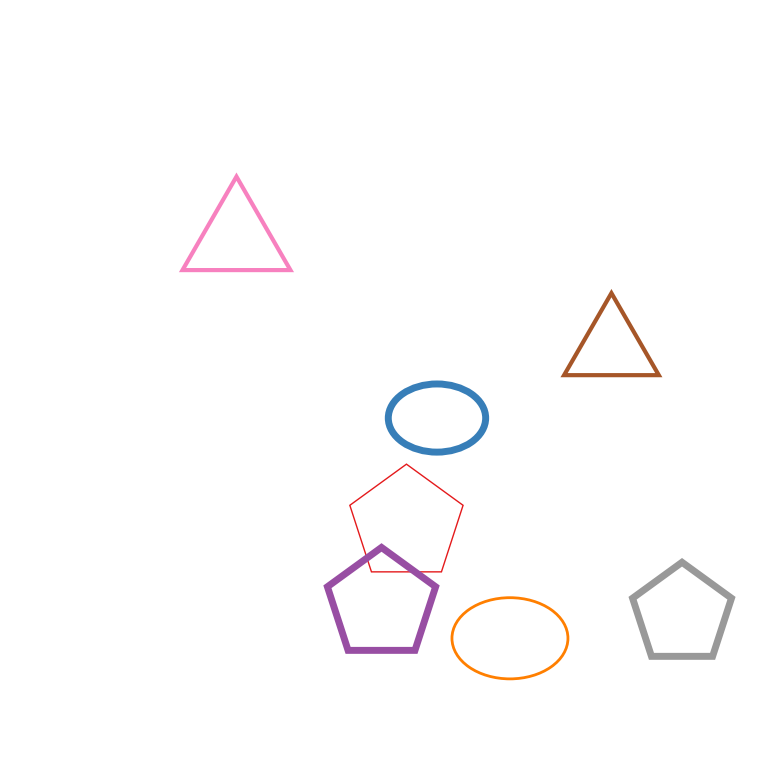[{"shape": "pentagon", "thickness": 0.5, "radius": 0.39, "center": [0.528, 0.32]}, {"shape": "oval", "thickness": 2.5, "radius": 0.32, "center": [0.568, 0.457]}, {"shape": "pentagon", "thickness": 2.5, "radius": 0.37, "center": [0.495, 0.215]}, {"shape": "oval", "thickness": 1, "radius": 0.38, "center": [0.662, 0.171]}, {"shape": "triangle", "thickness": 1.5, "radius": 0.36, "center": [0.794, 0.548]}, {"shape": "triangle", "thickness": 1.5, "radius": 0.4, "center": [0.307, 0.69]}, {"shape": "pentagon", "thickness": 2.5, "radius": 0.34, "center": [0.886, 0.202]}]